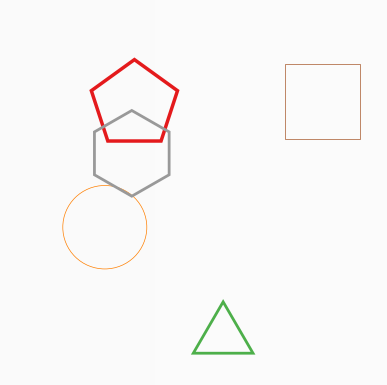[{"shape": "pentagon", "thickness": 2.5, "radius": 0.58, "center": [0.347, 0.728]}, {"shape": "triangle", "thickness": 2, "radius": 0.44, "center": [0.576, 0.127]}, {"shape": "circle", "thickness": 0.5, "radius": 0.54, "center": [0.27, 0.41]}, {"shape": "square", "thickness": 0.5, "radius": 0.49, "center": [0.833, 0.737]}, {"shape": "hexagon", "thickness": 2, "radius": 0.56, "center": [0.34, 0.602]}]